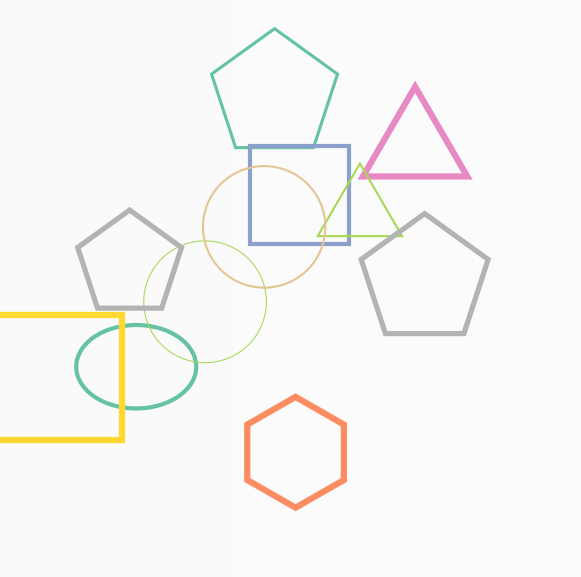[{"shape": "oval", "thickness": 2, "radius": 0.52, "center": [0.234, 0.364]}, {"shape": "pentagon", "thickness": 1.5, "radius": 0.57, "center": [0.472, 0.836]}, {"shape": "hexagon", "thickness": 3, "radius": 0.48, "center": [0.509, 0.216]}, {"shape": "square", "thickness": 2, "radius": 0.42, "center": [0.515, 0.661]}, {"shape": "triangle", "thickness": 3, "radius": 0.52, "center": [0.714, 0.745]}, {"shape": "circle", "thickness": 0.5, "radius": 0.53, "center": [0.353, 0.477]}, {"shape": "triangle", "thickness": 1, "radius": 0.42, "center": [0.619, 0.632]}, {"shape": "square", "thickness": 3, "radius": 0.54, "center": [0.101, 0.346]}, {"shape": "circle", "thickness": 1, "radius": 0.53, "center": [0.454, 0.606]}, {"shape": "pentagon", "thickness": 2.5, "radius": 0.57, "center": [0.731, 0.514]}, {"shape": "pentagon", "thickness": 2.5, "radius": 0.47, "center": [0.223, 0.542]}]